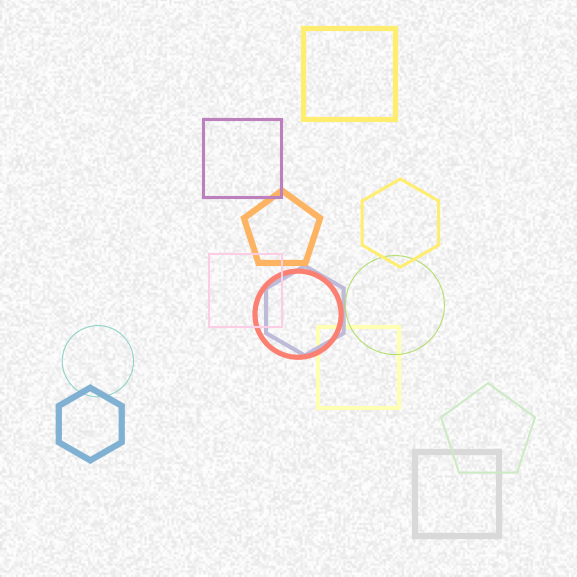[{"shape": "circle", "thickness": 0.5, "radius": 0.31, "center": [0.169, 0.374]}, {"shape": "square", "thickness": 2, "radius": 0.35, "center": [0.621, 0.362]}, {"shape": "hexagon", "thickness": 2, "radius": 0.39, "center": [0.528, 0.461]}, {"shape": "circle", "thickness": 2.5, "radius": 0.37, "center": [0.516, 0.455]}, {"shape": "hexagon", "thickness": 3, "radius": 0.31, "center": [0.156, 0.265]}, {"shape": "pentagon", "thickness": 3, "radius": 0.35, "center": [0.488, 0.6]}, {"shape": "circle", "thickness": 0.5, "radius": 0.43, "center": [0.684, 0.471]}, {"shape": "square", "thickness": 1, "radius": 0.32, "center": [0.425, 0.495]}, {"shape": "square", "thickness": 3, "radius": 0.37, "center": [0.791, 0.144]}, {"shape": "square", "thickness": 1.5, "radius": 0.34, "center": [0.419, 0.726]}, {"shape": "pentagon", "thickness": 1, "radius": 0.43, "center": [0.845, 0.25]}, {"shape": "square", "thickness": 2.5, "radius": 0.4, "center": [0.605, 0.872]}, {"shape": "hexagon", "thickness": 1.5, "radius": 0.38, "center": [0.693, 0.613]}]